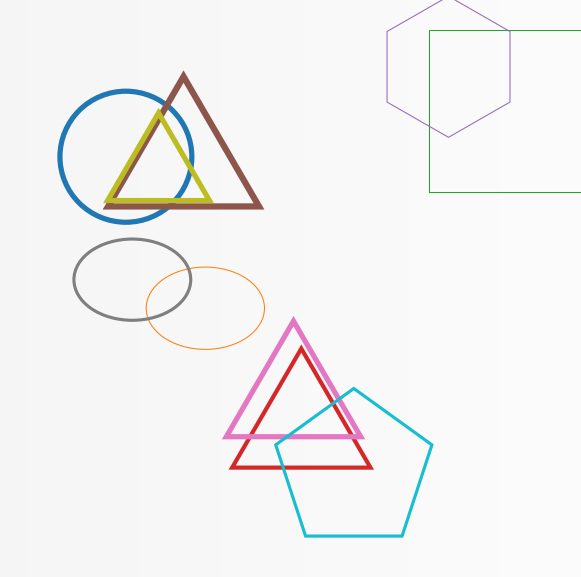[{"shape": "circle", "thickness": 2.5, "radius": 0.57, "center": [0.217, 0.728]}, {"shape": "oval", "thickness": 0.5, "radius": 0.51, "center": [0.353, 0.465]}, {"shape": "square", "thickness": 0.5, "radius": 0.7, "center": [0.879, 0.807]}, {"shape": "triangle", "thickness": 2, "radius": 0.69, "center": [0.518, 0.258]}, {"shape": "hexagon", "thickness": 0.5, "radius": 0.61, "center": [0.772, 0.883]}, {"shape": "triangle", "thickness": 3, "radius": 0.75, "center": [0.316, 0.717]}, {"shape": "triangle", "thickness": 2.5, "radius": 0.67, "center": [0.505, 0.31]}, {"shape": "oval", "thickness": 1.5, "radius": 0.5, "center": [0.228, 0.515]}, {"shape": "triangle", "thickness": 2.5, "radius": 0.51, "center": [0.273, 0.702]}, {"shape": "pentagon", "thickness": 1.5, "radius": 0.71, "center": [0.609, 0.185]}]